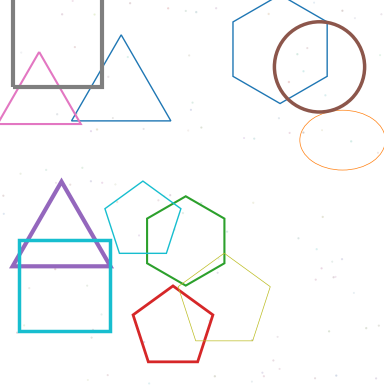[{"shape": "hexagon", "thickness": 1, "radius": 0.71, "center": [0.727, 0.872]}, {"shape": "triangle", "thickness": 1, "radius": 0.74, "center": [0.315, 0.76]}, {"shape": "oval", "thickness": 0.5, "radius": 0.56, "center": [0.89, 0.636]}, {"shape": "hexagon", "thickness": 1.5, "radius": 0.58, "center": [0.482, 0.374]}, {"shape": "pentagon", "thickness": 2, "radius": 0.55, "center": [0.449, 0.148]}, {"shape": "triangle", "thickness": 3, "radius": 0.73, "center": [0.16, 0.382]}, {"shape": "circle", "thickness": 2.5, "radius": 0.59, "center": [0.83, 0.826]}, {"shape": "triangle", "thickness": 1.5, "radius": 0.62, "center": [0.102, 0.74]}, {"shape": "square", "thickness": 3, "radius": 0.58, "center": [0.15, 0.891]}, {"shape": "pentagon", "thickness": 0.5, "radius": 0.63, "center": [0.582, 0.216]}, {"shape": "pentagon", "thickness": 1, "radius": 0.52, "center": [0.371, 0.426]}, {"shape": "square", "thickness": 2.5, "radius": 0.59, "center": [0.167, 0.258]}]